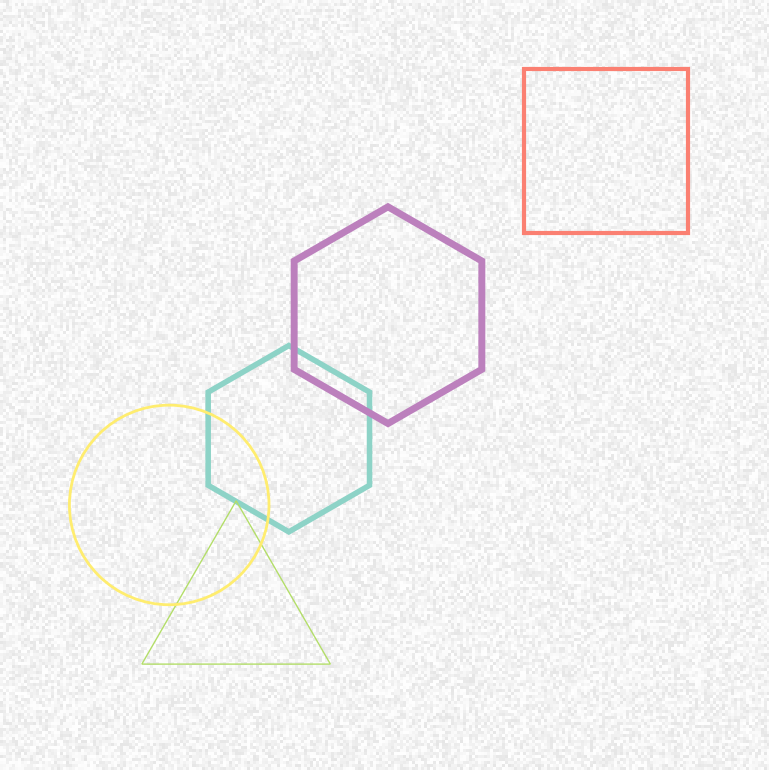[{"shape": "hexagon", "thickness": 2, "radius": 0.6, "center": [0.375, 0.43]}, {"shape": "square", "thickness": 1.5, "radius": 0.53, "center": [0.787, 0.804]}, {"shape": "triangle", "thickness": 0.5, "radius": 0.71, "center": [0.307, 0.208]}, {"shape": "hexagon", "thickness": 2.5, "radius": 0.7, "center": [0.504, 0.591]}, {"shape": "circle", "thickness": 1, "radius": 0.65, "center": [0.22, 0.344]}]